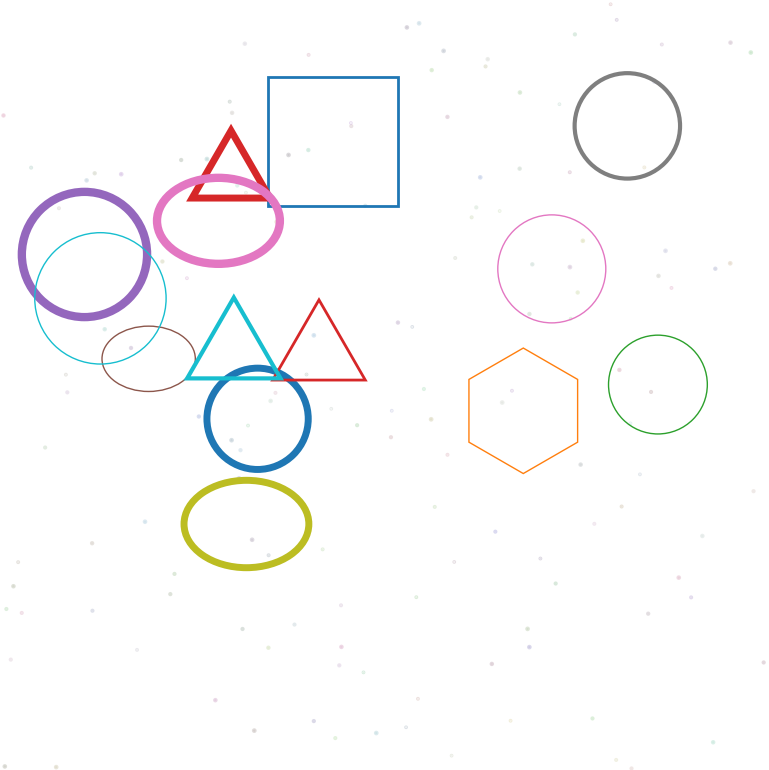[{"shape": "square", "thickness": 1, "radius": 0.42, "center": [0.433, 0.816]}, {"shape": "circle", "thickness": 2.5, "radius": 0.33, "center": [0.335, 0.456]}, {"shape": "hexagon", "thickness": 0.5, "radius": 0.41, "center": [0.68, 0.466]}, {"shape": "circle", "thickness": 0.5, "radius": 0.32, "center": [0.854, 0.501]}, {"shape": "triangle", "thickness": 2.5, "radius": 0.29, "center": [0.3, 0.772]}, {"shape": "triangle", "thickness": 1, "radius": 0.35, "center": [0.414, 0.541]}, {"shape": "circle", "thickness": 3, "radius": 0.41, "center": [0.11, 0.669]}, {"shape": "oval", "thickness": 0.5, "radius": 0.3, "center": [0.193, 0.534]}, {"shape": "circle", "thickness": 0.5, "radius": 0.35, "center": [0.717, 0.651]}, {"shape": "oval", "thickness": 3, "radius": 0.4, "center": [0.284, 0.713]}, {"shape": "circle", "thickness": 1.5, "radius": 0.34, "center": [0.815, 0.837]}, {"shape": "oval", "thickness": 2.5, "radius": 0.41, "center": [0.32, 0.319]}, {"shape": "triangle", "thickness": 1.5, "radius": 0.35, "center": [0.304, 0.544]}, {"shape": "circle", "thickness": 0.5, "radius": 0.43, "center": [0.13, 0.613]}]